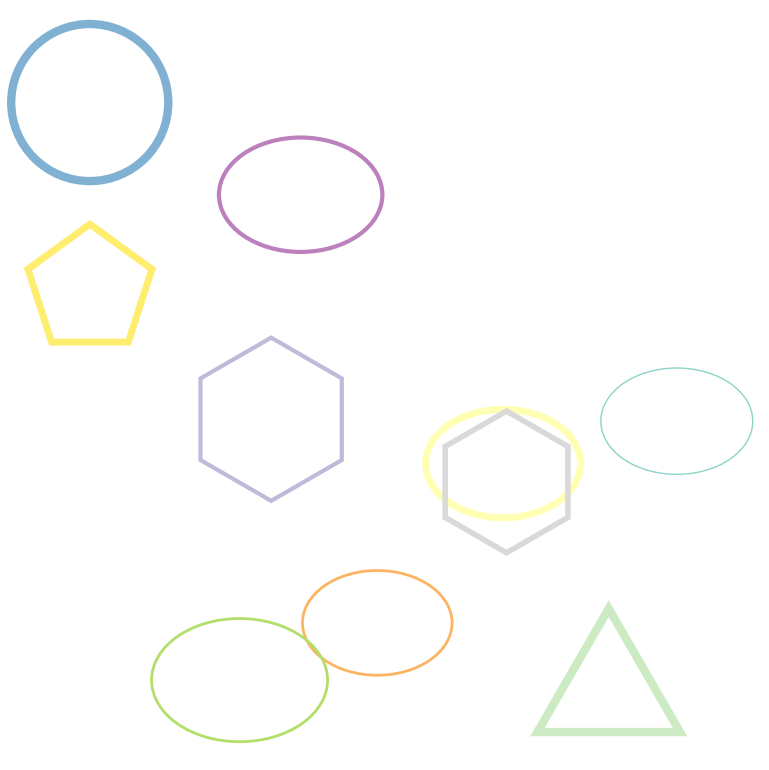[{"shape": "oval", "thickness": 0.5, "radius": 0.49, "center": [0.879, 0.453]}, {"shape": "oval", "thickness": 2.5, "radius": 0.5, "center": [0.653, 0.398]}, {"shape": "hexagon", "thickness": 1.5, "radius": 0.53, "center": [0.352, 0.456]}, {"shape": "circle", "thickness": 3, "radius": 0.51, "center": [0.117, 0.867]}, {"shape": "oval", "thickness": 1, "radius": 0.49, "center": [0.49, 0.191]}, {"shape": "oval", "thickness": 1, "radius": 0.57, "center": [0.311, 0.117]}, {"shape": "hexagon", "thickness": 2, "radius": 0.46, "center": [0.658, 0.374]}, {"shape": "oval", "thickness": 1.5, "radius": 0.53, "center": [0.39, 0.747]}, {"shape": "triangle", "thickness": 3, "radius": 0.53, "center": [0.791, 0.103]}, {"shape": "pentagon", "thickness": 2.5, "radius": 0.42, "center": [0.117, 0.624]}]